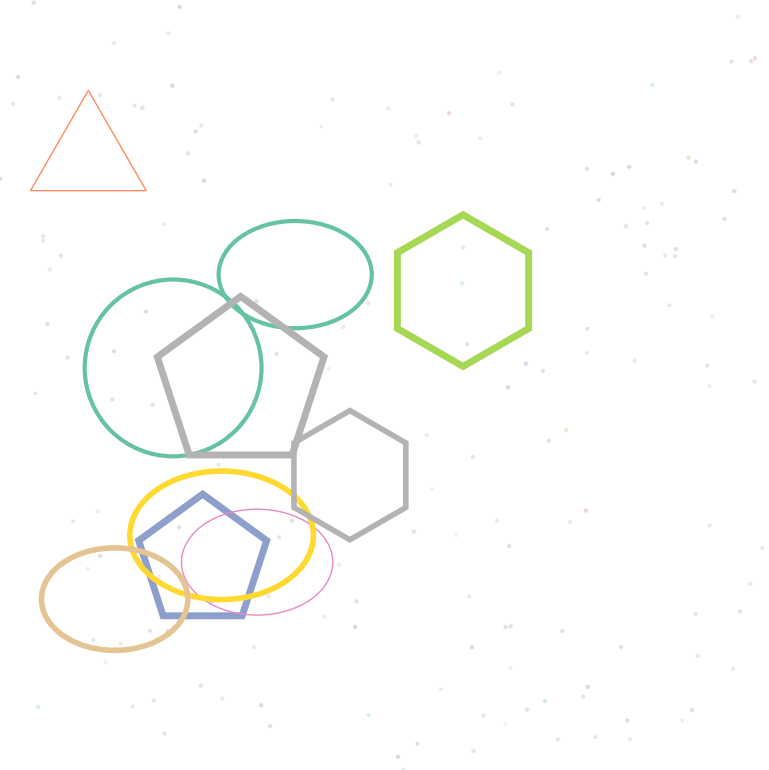[{"shape": "circle", "thickness": 1.5, "radius": 0.57, "center": [0.225, 0.522]}, {"shape": "oval", "thickness": 1.5, "radius": 0.5, "center": [0.383, 0.643]}, {"shape": "triangle", "thickness": 0.5, "radius": 0.43, "center": [0.115, 0.796]}, {"shape": "pentagon", "thickness": 2.5, "radius": 0.44, "center": [0.263, 0.271]}, {"shape": "oval", "thickness": 0.5, "radius": 0.49, "center": [0.334, 0.27]}, {"shape": "hexagon", "thickness": 2.5, "radius": 0.49, "center": [0.601, 0.623]}, {"shape": "oval", "thickness": 2, "radius": 0.6, "center": [0.288, 0.305]}, {"shape": "oval", "thickness": 2, "radius": 0.48, "center": [0.149, 0.222]}, {"shape": "pentagon", "thickness": 2.5, "radius": 0.57, "center": [0.313, 0.501]}, {"shape": "hexagon", "thickness": 2, "radius": 0.42, "center": [0.454, 0.383]}]